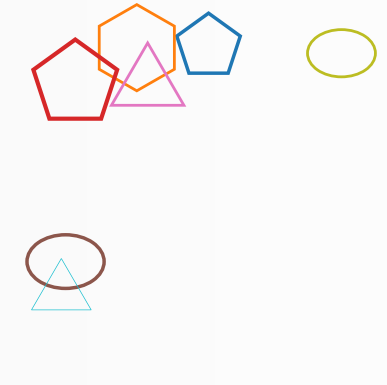[{"shape": "pentagon", "thickness": 2.5, "radius": 0.43, "center": [0.538, 0.88]}, {"shape": "hexagon", "thickness": 2, "radius": 0.56, "center": [0.353, 0.876]}, {"shape": "pentagon", "thickness": 3, "radius": 0.57, "center": [0.194, 0.784]}, {"shape": "oval", "thickness": 2.5, "radius": 0.5, "center": [0.169, 0.321]}, {"shape": "triangle", "thickness": 2, "radius": 0.54, "center": [0.381, 0.78]}, {"shape": "oval", "thickness": 2, "radius": 0.44, "center": [0.881, 0.862]}, {"shape": "triangle", "thickness": 0.5, "radius": 0.44, "center": [0.158, 0.24]}]